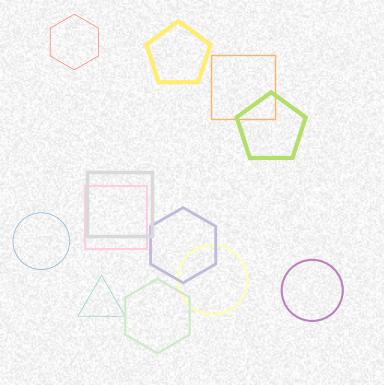[{"shape": "triangle", "thickness": 0.5, "radius": 0.35, "center": [0.264, 0.214]}, {"shape": "circle", "thickness": 1.5, "radius": 0.45, "center": [0.552, 0.273]}, {"shape": "hexagon", "thickness": 2, "radius": 0.49, "center": [0.476, 0.363]}, {"shape": "hexagon", "thickness": 0.5, "radius": 0.36, "center": [0.193, 0.891]}, {"shape": "circle", "thickness": 0.5, "radius": 0.37, "center": [0.107, 0.374]}, {"shape": "square", "thickness": 1, "radius": 0.42, "center": [0.631, 0.775]}, {"shape": "pentagon", "thickness": 3, "radius": 0.47, "center": [0.704, 0.666]}, {"shape": "square", "thickness": 1.5, "radius": 0.41, "center": [0.301, 0.435]}, {"shape": "square", "thickness": 2.5, "radius": 0.42, "center": [0.311, 0.47]}, {"shape": "circle", "thickness": 1.5, "radius": 0.4, "center": [0.811, 0.246]}, {"shape": "hexagon", "thickness": 1.5, "radius": 0.48, "center": [0.409, 0.179]}, {"shape": "pentagon", "thickness": 3, "radius": 0.44, "center": [0.463, 0.857]}]